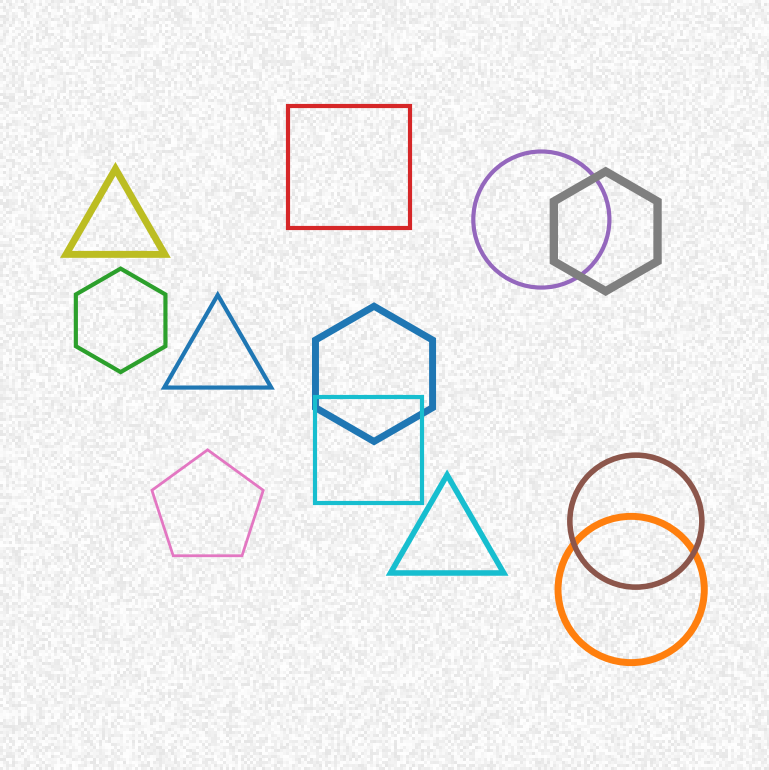[{"shape": "hexagon", "thickness": 2.5, "radius": 0.44, "center": [0.486, 0.514]}, {"shape": "triangle", "thickness": 1.5, "radius": 0.4, "center": [0.283, 0.537]}, {"shape": "circle", "thickness": 2.5, "radius": 0.47, "center": [0.82, 0.234]}, {"shape": "hexagon", "thickness": 1.5, "radius": 0.34, "center": [0.157, 0.584]}, {"shape": "square", "thickness": 1.5, "radius": 0.4, "center": [0.454, 0.783]}, {"shape": "circle", "thickness": 1.5, "radius": 0.44, "center": [0.703, 0.715]}, {"shape": "circle", "thickness": 2, "radius": 0.43, "center": [0.826, 0.323]}, {"shape": "pentagon", "thickness": 1, "radius": 0.38, "center": [0.27, 0.34]}, {"shape": "hexagon", "thickness": 3, "radius": 0.39, "center": [0.787, 0.7]}, {"shape": "triangle", "thickness": 2.5, "radius": 0.37, "center": [0.15, 0.707]}, {"shape": "triangle", "thickness": 2, "radius": 0.42, "center": [0.581, 0.298]}, {"shape": "square", "thickness": 1.5, "radius": 0.34, "center": [0.479, 0.416]}]